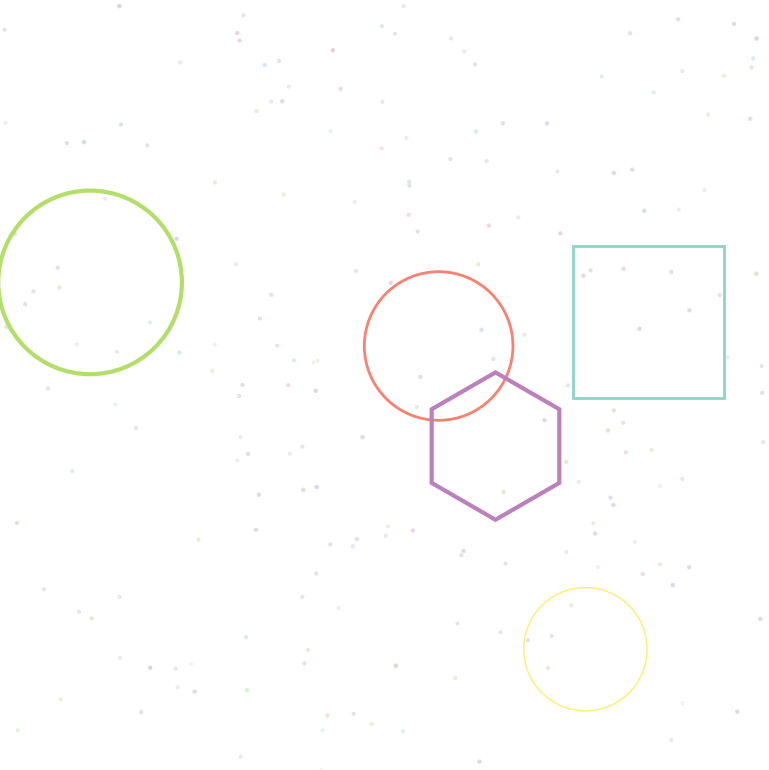[{"shape": "square", "thickness": 1, "radius": 0.49, "center": [0.842, 0.582]}, {"shape": "circle", "thickness": 1, "radius": 0.48, "center": [0.57, 0.551]}, {"shape": "circle", "thickness": 1.5, "radius": 0.6, "center": [0.117, 0.633]}, {"shape": "hexagon", "thickness": 1.5, "radius": 0.48, "center": [0.643, 0.421]}, {"shape": "circle", "thickness": 0.5, "radius": 0.4, "center": [0.76, 0.157]}]